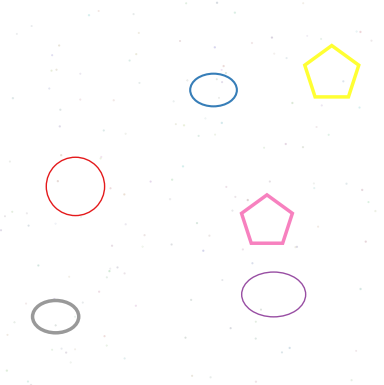[{"shape": "circle", "thickness": 1, "radius": 0.38, "center": [0.196, 0.516]}, {"shape": "oval", "thickness": 1.5, "radius": 0.3, "center": [0.555, 0.766]}, {"shape": "oval", "thickness": 1, "radius": 0.42, "center": [0.711, 0.235]}, {"shape": "pentagon", "thickness": 2.5, "radius": 0.37, "center": [0.862, 0.808]}, {"shape": "pentagon", "thickness": 2.5, "radius": 0.35, "center": [0.693, 0.424]}, {"shape": "oval", "thickness": 2.5, "radius": 0.3, "center": [0.145, 0.178]}]